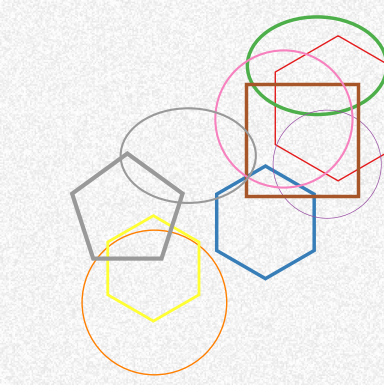[{"shape": "hexagon", "thickness": 1, "radius": 0.94, "center": [0.878, 0.719]}, {"shape": "hexagon", "thickness": 2.5, "radius": 0.73, "center": [0.689, 0.422]}, {"shape": "oval", "thickness": 2.5, "radius": 0.91, "center": [0.824, 0.829]}, {"shape": "circle", "thickness": 0.5, "radius": 0.7, "center": [0.85, 0.573]}, {"shape": "circle", "thickness": 1, "radius": 0.94, "center": [0.401, 0.214]}, {"shape": "hexagon", "thickness": 2, "radius": 0.68, "center": [0.398, 0.303]}, {"shape": "square", "thickness": 2.5, "radius": 0.72, "center": [0.784, 0.636]}, {"shape": "circle", "thickness": 1.5, "radius": 0.89, "center": [0.737, 0.691]}, {"shape": "pentagon", "thickness": 3, "radius": 0.75, "center": [0.331, 0.45]}, {"shape": "oval", "thickness": 1.5, "radius": 0.88, "center": [0.489, 0.596]}]